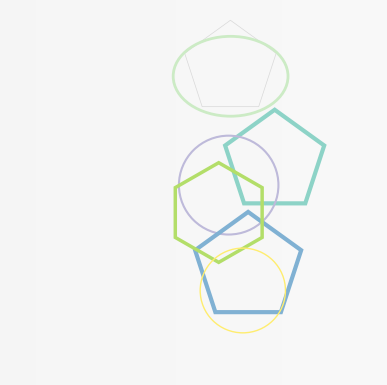[{"shape": "pentagon", "thickness": 3, "radius": 0.67, "center": [0.709, 0.581]}, {"shape": "circle", "thickness": 1.5, "radius": 0.64, "center": [0.59, 0.519]}, {"shape": "pentagon", "thickness": 3, "radius": 0.72, "center": [0.64, 0.306]}, {"shape": "hexagon", "thickness": 2.5, "radius": 0.65, "center": [0.564, 0.448]}, {"shape": "pentagon", "thickness": 0.5, "radius": 0.62, "center": [0.595, 0.823]}, {"shape": "oval", "thickness": 2, "radius": 0.74, "center": [0.595, 0.802]}, {"shape": "circle", "thickness": 1, "radius": 0.55, "center": [0.627, 0.245]}]